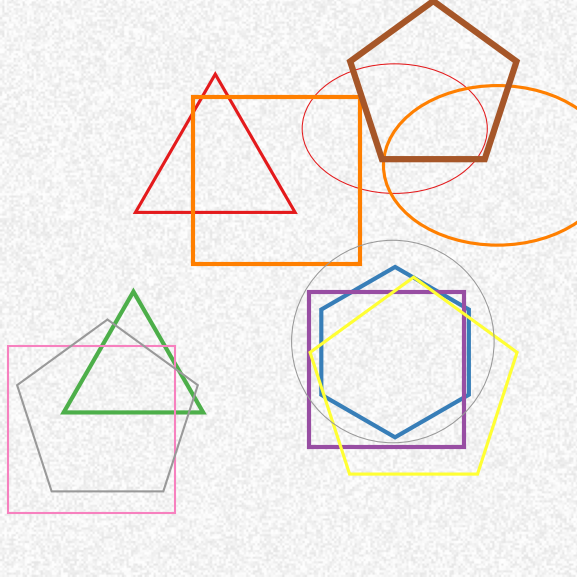[{"shape": "triangle", "thickness": 1.5, "radius": 0.8, "center": [0.373, 0.711]}, {"shape": "oval", "thickness": 0.5, "radius": 0.8, "center": [0.684, 0.776]}, {"shape": "hexagon", "thickness": 2, "radius": 0.74, "center": [0.684, 0.389]}, {"shape": "triangle", "thickness": 2, "radius": 0.7, "center": [0.231, 0.355]}, {"shape": "square", "thickness": 2, "radius": 0.67, "center": [0.669, 0.36]}, {"shape": "oval", "thickness": 1.5, "radius": 0.99, "center": [0.861, 0.713]}, {"shape": "square", "thickness": 2, "radius": 0.72, "center": [0.478, 0.687]}, {"shape": "pentagon", "thickness": 1.5, "radius": 0.94, "center": [0.716, 0.331]}, {"shape": "pentagon", "thickness": 3, "radius": 0.76, "center": [0.75, 0.846]}, {"shape": "square", "thickness": 1, "radius": 0.72, "center": [0.158, 0.256]}, {"shape": "circle", "thickness": 0.5, "radius": 0.88, "center": [0.68, 0.408]}, {"shape": "pentagon", "thickness": 1, "radius": 0.82, "center": [0.186, 0.281]}]